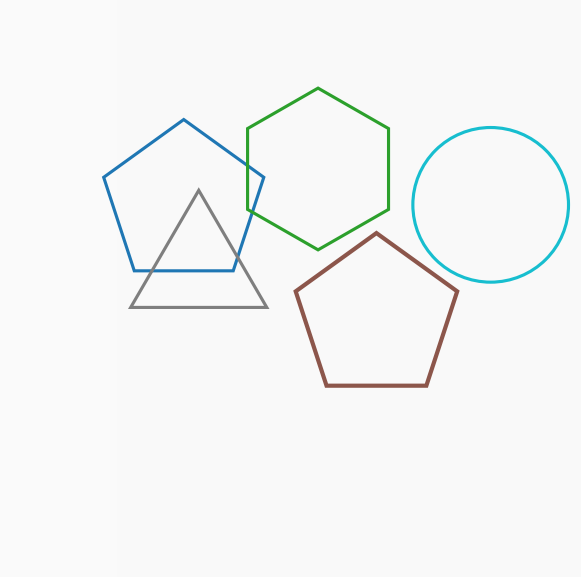[{"shape": "pentagon", "thickness": 1.5, "radius": 0.72, "center": [0.316, 0.647]}, {"shape": "hexagon", "thickness": 1.5, "radius": 0.7, "center": [0.547, 0.706]}, {"shape": "pentagon", "thickness": 2, "radius": 0.73, "center": [0.648, 0.449]}, {"shape": "triangle", "thickness": 1.5, "radius": 0.68, "center": [0.342, 0.534]}, {"shape": "circle", "thickness": 1.5, "radius": 0.67, "center": [0.844, 0.644]}]